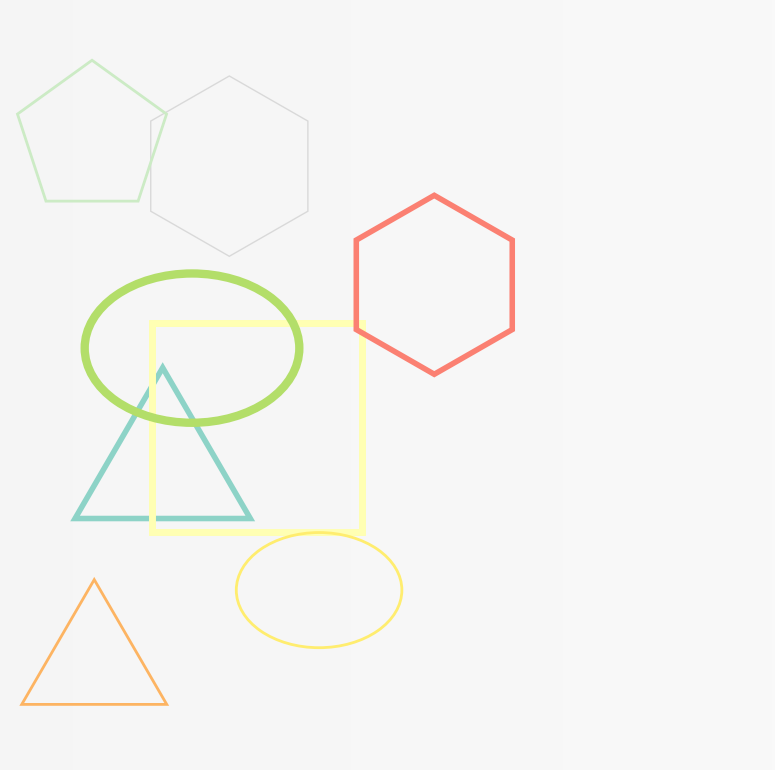[{"shape": "triangle", "thickness": 2, "radius": 0.65, "center": [0.21, 0.392]}, {"shape": "square", "thickness": 2.5, "radius": 0.68, "center": [0.332, 0.445]}, {"shape": "hexagon", "thickness": 2, "radius": 0.58, "center": [0.56, 0.63]}, {"shape": "triangle", "thickness": 1, "radius": 0.54, "center": [0.122, 0.139]}, {"shape": "oval", "thickness": 3, "radius": 0.69, "center": [0.248, 0.548]}, {"shape": "hexagon", "thickness": 0.5, "radius": 0.59, "center": [0.296, 0.784]}, {"shape": "pentagon", "thickness": 1, "radius": 0.51, "center": [0.119, 0.821]}, {"shape": "oval", "thickness": 1, "radius": 0.53, "center": [0.412, 0.234]}]